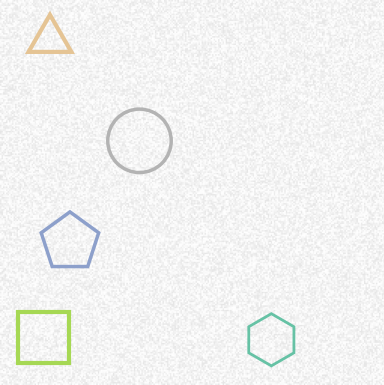[{"shape": "hexagon", "thickness": 2, "radius": 0.34, "center": [0.705, 0.117]}, {"shape": "pentagon", "thickness": 2.5, "radius": 0.39, "center": [0.182, 0.371]}, {"shape": "square", "thickness": 3, "radius": 0.34, "center": [0.113, 0.123]}, {"shape": "triangle", "thickness": 3, "radius": 0.32, "center": [0.13, 0.897]}, {"shape": "circle", "thickness": 2.5, "radius": 0.41, "center": [0.362, 0.634]}]